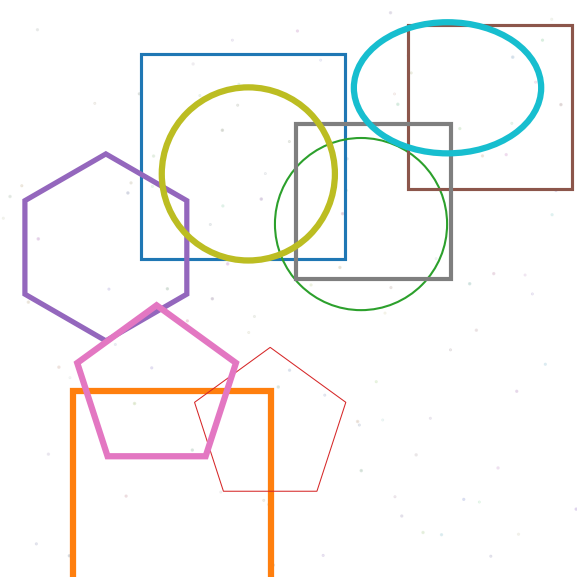[{"shape": "square", "thickness": 1.5, "radius": 0.89, "center": [0.42, 0.729]}, {"shape": "square", "thickness": 3, "radius": 0.86, "center": [0.298, 0.151]}, {"shape": "circle", "thickness": 1, "radius": 0.75, "center": [0.625, 0.611]}, {"shape": "pentagon", "thickness": 0.5, "radius": 0.69, "center": [0.468, 0.26]}, {"shape": "hexagon", "thickness": 2.5, "radius": 0.81, "center": [0.183, 0.571]}, {"shape": "square", "thickness": 1.5, "radius": 0.71, "center": [0.849, 0.814]}, {"shape": "pentagon", "thickness": 3, "radius": 0.72, "center": [0.271, 0.326]}, {"shape": "square", "thickness": 2, "radius": 0.67, "center": [0.647, 0.65]}, {"shape": "circle", "thickness": 3, "radius": 0.75, "center": [0.43, 0.698]}, {"shape": "oval", "thickness": 3, "radius": 0.81, "center": [0.775, 0.847]}]